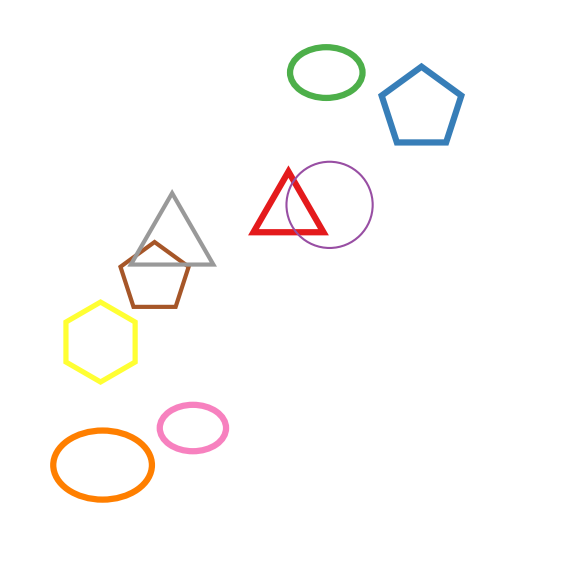[{"shape": "triangle", "thickness": 3, "radius": 0.35, "center": [0.5, 0.632]}, {"shape": "pentagon", "thickness": 3, "radius": 0.36, "center": [0.73, 0.811]}, {"shape": "oval", "thickness": 3, "radius": 0.31, "center": [0.565, 0.873]}, {"shape": "circle", "thickness": 1, "radius": 0.37, "center": [0.571, 0.644]}, {"shape": "oval", "thickness": 3, "radius": 0.43, "center": [0.178, 0.194]}, {"shape": "hexagon", "thickness": 2.5, "radius": 0.35, "center": [0.174, 0.407]}, {"shape": "pentagon", "thickness": 2, "radius": 0.31, "center": [0.268, 0.518]}, {"shape": "oval", "thickness": 3, "radius": 0.29, "center": [0.334, 0.258]}, {"shape": "triangle", "thickness": 2, "radius": 0.41, "center": [0.298, 0.582]}]